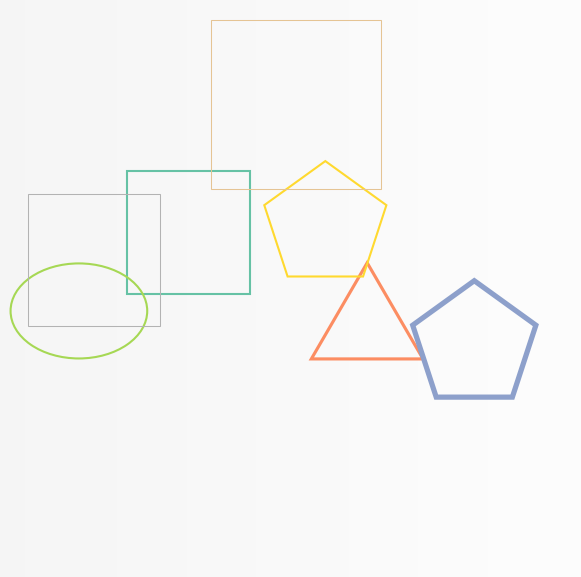[{"shape": "square", "thickness": 1, "radius": 0.53, "center": [0.324, 0.596]}, {"shape": "triangle", "thickness": 1.5, "radius": 0.55, "center": [0.632, 0.433]}, {"shape": "pentagon", "thickness": 2.5, "radius": 0.56, "center": [0.816, 0.402]}, {"shape": "oval", "thickness": 1, "radius": 0.59, "center": [0.136, 0.461]}, {"shape": "pentagon", "thickness": 1, "radius": 0.55, "center": [0.56, 0.61]}, {"shape": "square", "thickness": 0.5, "radius": 0.73, "center": [0.509, 0.818]}, {"shape": "square", "thickness": 0.5, "radius": 0.57, "center": [0.162, 0.549]}]